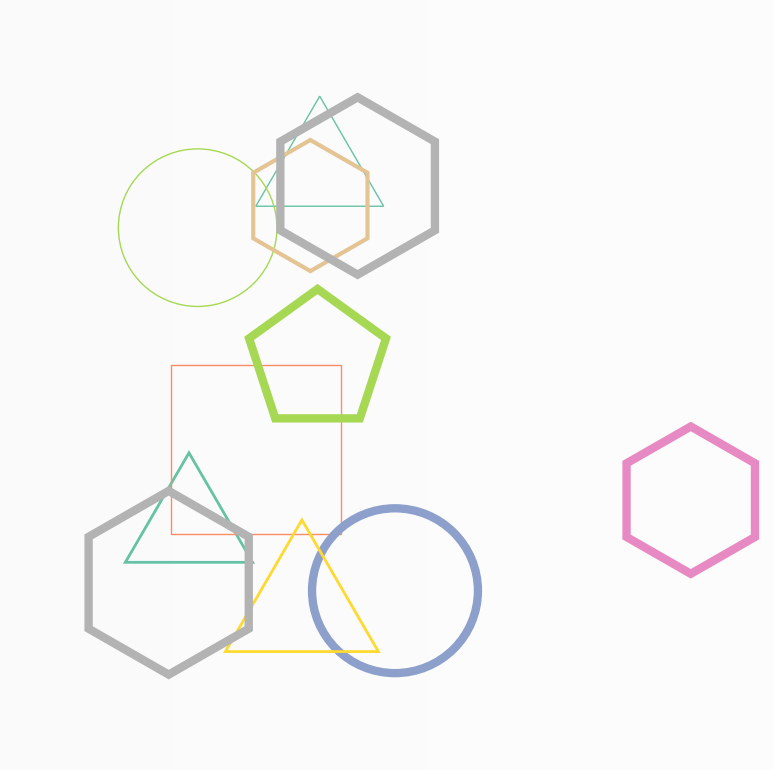[{"shape": "triangle", "thickness": 0.5, "radius": 0.48, "center": [0.413, 0.78]}, {"shape": "triangle", "thickness": 1, "radius": 0.47, "center": [0.244, 0.317]}, {"shape": "square", "thickness": 0.5, "radius": 0.55, "center": [0.33, 0.416]}, {"shape": "circle", "thickness": 3, "radius": 0.54, "center": [0.51, 0.233]}, {"shape": "hexagon", "thickness": 3, "radius": 0.48, "center": [0.891, 0.35]}, {"shape": "circle", "thickness": 0.5, "radius": 0.51, "center": [0.255, 0.704]}, {"shape": "pentagon", "thickness": 3, "radius": 0.46, "center": [0.41, 0.532]}, {"shape": "triangle", "thickness": 1, "radius": 0.57, "center": [0.39, 0.211]}, {"shape": "hexagon", "thickness": 1.5, "radius": 0.43, "center": [0.4, 0.733]}, {"shape": "hexagon", "thickness": 3, "radius": 0.6, "center": [0.218, 0.243]}, {"shape": "hexagon", "thickness": 3, "radius": 0.58, "center": [0.461, 0.758]}]